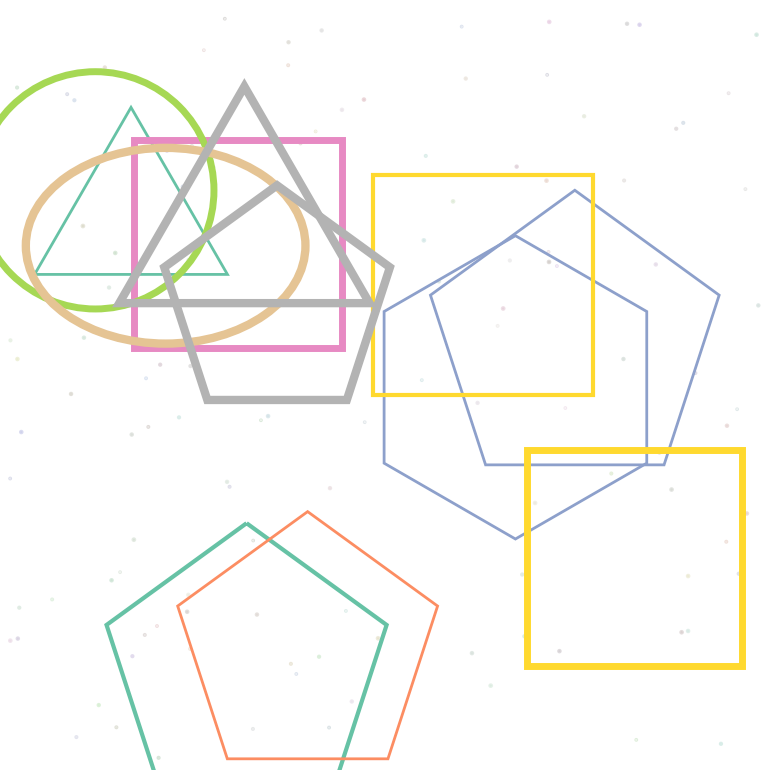[{"shape": "triangle", "thickness": 1, "radius": 0.72, "center": [0.17, 0.716]}, {"shape": "pentagon", "thickness": 1.5, "radius": 0.96, "center": [0.32, 0.129]}, {"shape": "pentagon", "thickness": 1, "radius": 0.89, "center": [0.4, 0.158]}, {"shape": "hexagon", "thickness": 1, "radius": 0.98, "center": [0.669, 0.497]}, {"shape": "pentagon", "thickness": 1, "radius": 0.99, "center": [0.747, 0.556]}, {"shape": "square", "thickness": 2.5, "radius": 0.68, "center": [0.309, 0.684]}, {"shape": "circle", "thickness": 2.5, "radius": 0.77, "center": [0.124, 0.753]}, {"shape": "square", "thickness": 1.5, "radius": 0.71, "center": [0.627, 0.629]}, {"shape": "square", "thickness": 2.5, "radius": 0.7, "center": [0.824, 0.276]}, {"shape": "oval", "thickness": 3, "radius": 0.91, "center": [0.215, 0.681]}, {"shape": "pentagon", "thickness": 3, "radius": 0.77, "center": [0.36, 0.605]}, {"shape": "triangle", "thickness": 3, "radius": 0.94, "center": [0.317, 0.7]}]